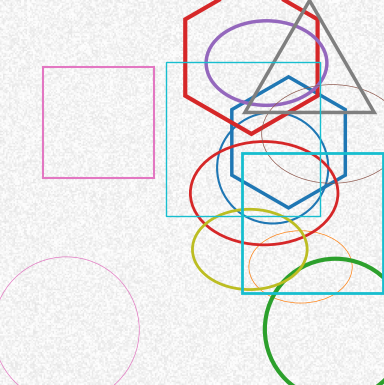[{"shape": "hexagon", "thickness": 2.5, "radius": 0.85, "center": [0.75, 0.63]}, {"shape": "circle", "thickness": 1.5, "radius": 0.72, "center": [0.708, 0.564]}, {"shape": "oval", "thickness": 0.5, "radius": 0.67, "center": [0.781, 0.307]}, {"shape": "circle", "thickness": 3, "radius": 0.92, "center": [0.871, 0.144]}, {"shape": "oval", "thickness": 2, "radius": 0.96, "center": [0.686, 0.498]}, {"shape": "hexagon", "thickness": 3, "radius": 0.99, "center": [0.653, 0.851]}, {"shape": "oval", "thickness": 2.5, "radius": 0.78, "center": [0.692, 0.836]}, {"shape": "oval", "thickness": 0.5, "radius": 0.92, "center": [0.863, 0.652]}, {"shape": "square", "thickness": 1.5, "radius": 0.72, "center": [0.256, 0.681]}, {"shape": "circle", "thickness": 0.5, "radius": 0.95, "center": [0.172, 0.143]}, {"shape": "triangle", "thickness": 2.5, "radius": 0.97, "center": [0.804, 0.805]}, {"shape": "oval", "thickness": 2, "radius": 0.74, "center": [0.649, 0.352]}, {"shape": "square", "thickness": 2, "radius": 0.91, "center": [0.812, 0.421]}, {"shape": "square", "thickness": 1, "radius": 1.0, "center": [0.632, 0.64]}]